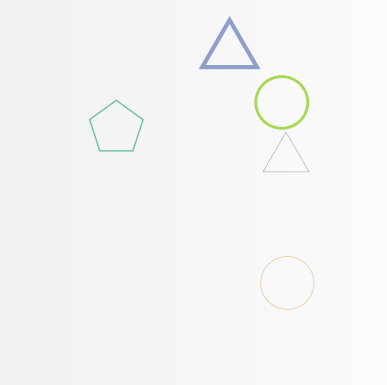[{"shape": "pentagon", "thickness": 1, "radius": 0.36, "center": [0.3, 0.667]}, {"shape": "triangle", "thickness": 3, "radius": 0.41, "center": [0.593, 0.866]}, {"shape": "circle", "thickness": 2, "radius": 0.34, "center": [0.727, 0.734]}, {"shape": "circle", "thickness": 0.5, "radius": 0.34, "center": [0.742, 0.265]}, {"shape": "triangle", "thickness": 0.5, "radius": 0.34, "center": [0.738, 0.588]}]